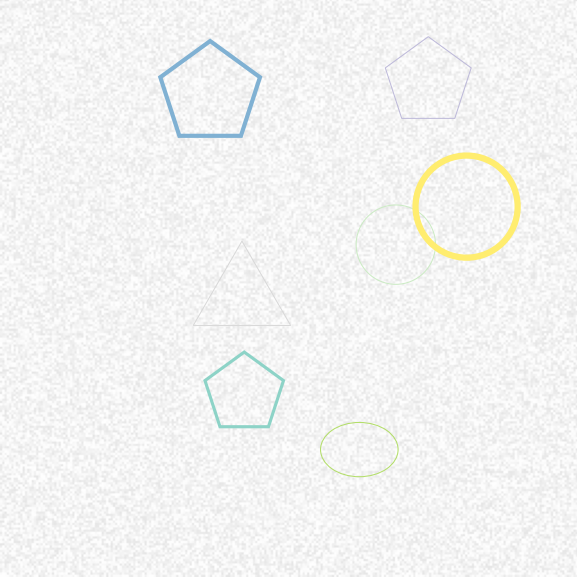[{"shape": "pentagon", "thickness": 1.5, "radius": 0.36, "center": [0.423, 0.318]}, {"shape": "pentagon", "thickness": 0.5, "radius": 0.39, "center": [0.742, 0.857]}, {"shape": "pentagon", "thickness": 2, "radius": 0.45, "center": [0.364, 0.837]}, {"shape": "oval", "thickness": 0.5, "radius": 0.34, "center": [0.622, 0.221]}, {"shape": "triangle", "thickness": 0.5, "radius": 0.49, "center": [0.419, 0.484]}, {"shape": "circle", "thickness": 0.5, "radius": 0.34, "center": [0.685, 0.575]}, {"shape": "circle", "thickness": 3, "radius": 0.44, "center": [0.808, 0.641]}]